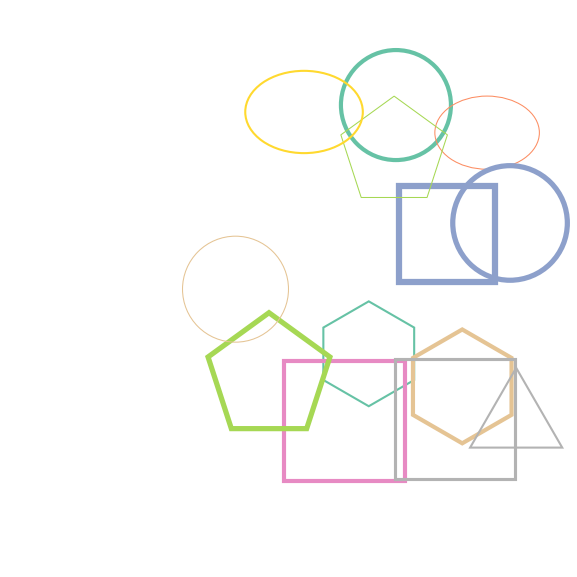[{"shape": "hexagon", "thickness": 1, "radius": 0.45, "center": [0.639, 0.387]}, {"shape": "circle", "thickness": 2, "radius": 0.48, "center": [0.686, 0.817]}, {"shape": "oval", "thickness": 0.5, "radius": 0.45, "center": [0.843, 0.769]}, {"shape": "square", "thickness": 3, "radius": 0.42, "center": [0.773, 0.595]}, {"shape": "circle", "thickness": 2.5, "radius": 0.5, "center": [0.883, 0.613]}, {"shape": "square", "thickness": 2, "radius": 0.52, "center": [0.596, 0.27]}, {"shape": "pentagon", "thickness": 0.5, "radius": 0.48, "center": [0.682, 0.736]}, {"shape": "pentagon", "thickness": 2.5, "radius": 0.55, "center": [0.466, 0.347]}, {"shape": "oval", "thickness": 1, "radius": 0.51, "center": [0.526, 0.805]}, {"shape": "circle", "thickness": 0.5, "radius": 0.46, "center": [0.408, 0.498]}, {"shape": "hexagon", "thickness": 2, "radius": 0.49, "center": [0.8, 0.33]}, {"shape": "square", "thickness": 1.5, "radius": 0.52, "center": [0.788, 0.273]}, {"shape": "triangle", "thickness": 1, "radius": 0.46, "center": [0.894, 0.27]}]